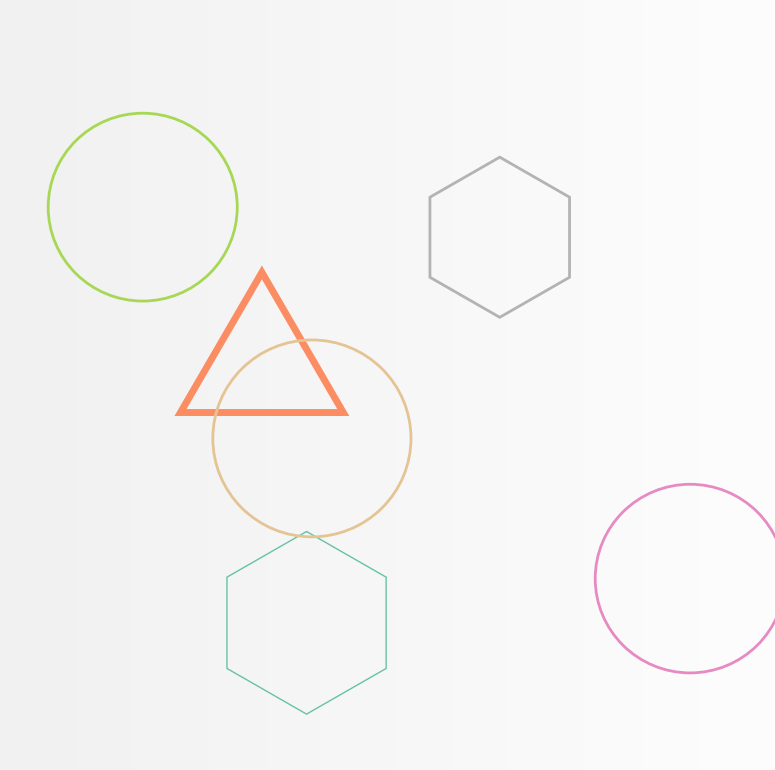[{"shape": "hexagon", "thickness": 0.5, "radius": 0.59, "center": [0.396, 0.191]}, {"shape": "triangle", "thickness": 2.5, "radius": 0.61, "center": [0.338, 0.525]}, {"shape": "circle", "thickness": 1, "radius": 0.61, "center": [0.89, 0.249]}, {"shape": "circle", "thickness": 1, "radius": 0.61, "center": [0.184, 0.731]}, {"shape": "circle", "thickness": 1, "radius": 0.64, "center": [0.402, 0.431]}, {"shape": "hexagon", "thickness": 1, "radius": 0.52, "center": [0.645, 0.692]}]